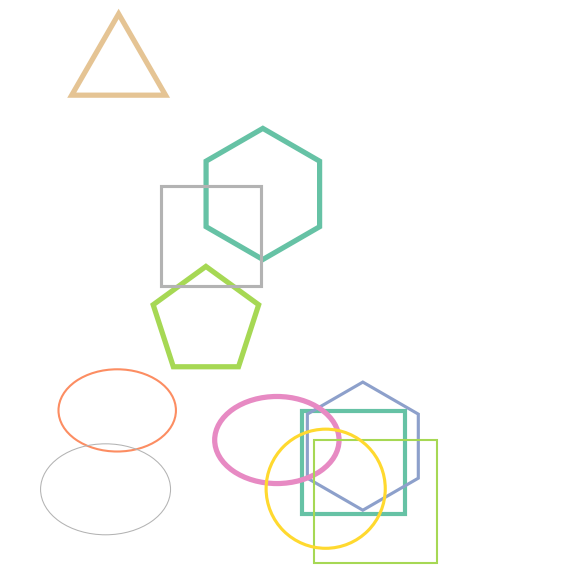[{"shape": "hexagon", "thickness": 2.5, "radius": 0.57, "center": [0.455, 0.663]}, {"shape": "square", "thickness": 2, "radius": 0.45, "center": [0.612, 0.198]}, {"shape": "oval", "thickness": 1, "radius": 0.51, "center": [0.203, 0.288]}, {"shape": "hexagon", "thickness": 1.5, "radius": 0.55, "center": [0.628, 0.227]}, {"shape": "oval", "thickness": 2.5, "radius": 0.54, "center": [0.479, 0.237]}, {"shape": "square", "thickness": 1, "radius": 0.53, "center": [0.65, 0.131]}, {"shape": "pentagon", "thickness": 2.5, "radius": 0.48, "center": [0.357, 0.442]}, {"shape": "circle", "thickness": 1.5, "radius": 0.52, "center": [0.564, 0.153]}, {"shape": "triangle", "thickness": 2.5, "radius": 0.47, "center": [0.205, 0.881]}, {"shape": "oval", "thickness": 0.5, "radius": 0.56, "center": [0.183, 0.152]}, {"shape": "square", "thickness": 1.5, "radius": 0.44, "center": [0.365, 0.591]}]